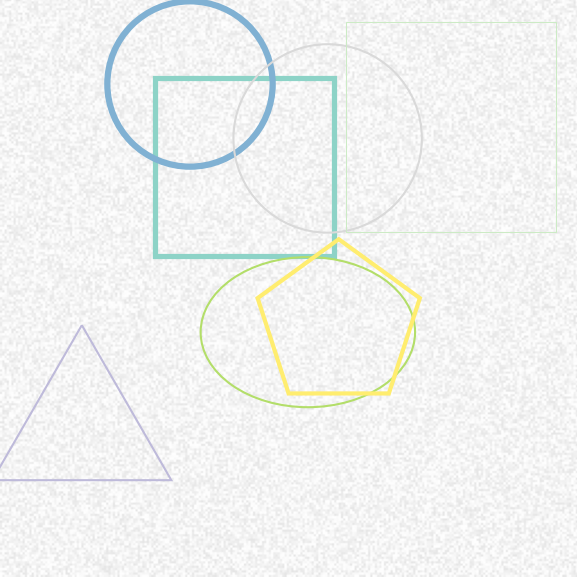[{"shape": "square", "thickness": 2.5, "radius": 0.77, "center": [0.424, 0.71]}, {"shape": "triangle", "thickness": 1, "radius": 0.89, "center": [0.142, 0.257]}, {"shape": "circle", "thickness": 3, "radius": 0.72, "center": [0.329, 0.854]}, {"shape": "oval", "thickness": 1, "radius": 0.93, "center": [0.533, 0.424]}, {"shape": "circle", "thickness": 1, "radius": 0.82, "center": [0.567, 0.759]}, {"shape": "square", "thickness": 0.5, "radius": 0.91, "center": [0.781, 0.779]}, {"shape": "pentagon", "thickness": 2, "radius": 0.74, "center": [0.587, 0.437]}]